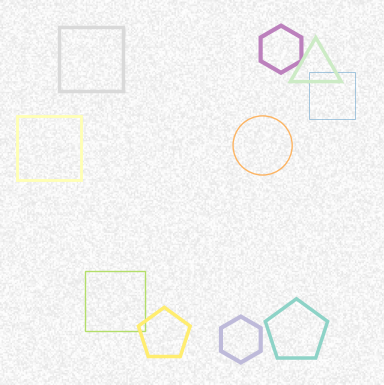[{"shape": "pentagon", "thickness": 2.5, "radius": 0.43, "center": [0.77, 0.139]}, {"shape": "square", "thickness": 2, "radius": 0.41, "center": [0.126, 0.615]}, {"shape": "hexagon", "thickness": 3, "radius": 0.3, "center": [0.626, 0.118]}, {"shape": "square", "thickness": 0.5, "radius": 0.3, "center": [0.863, 0.752]}, {"shape": "circle", "thickness": 1, "radius": 0.38, "center": [0.682, 0.622]}, {"shape": "square", "thickness": 1, "radius": 0.39, "center": [0.299, 0.219]}, {"shape": "square", "thickness": 2.5, "radius": 0.42, "center": [0.237, 0.847]}, {"shape": "hexagon", "thickness": 3, "radius": 0.31, "center": [0.73, 0.872]}, {"shape": "triangle", "thickness": 2.5, "radius": 0.38, "center": [0.82, 0.826]}, {"shape": "pentagon", "thickness": 2.5, "radius": 0.35, "center": [0.427, 0.131]}]